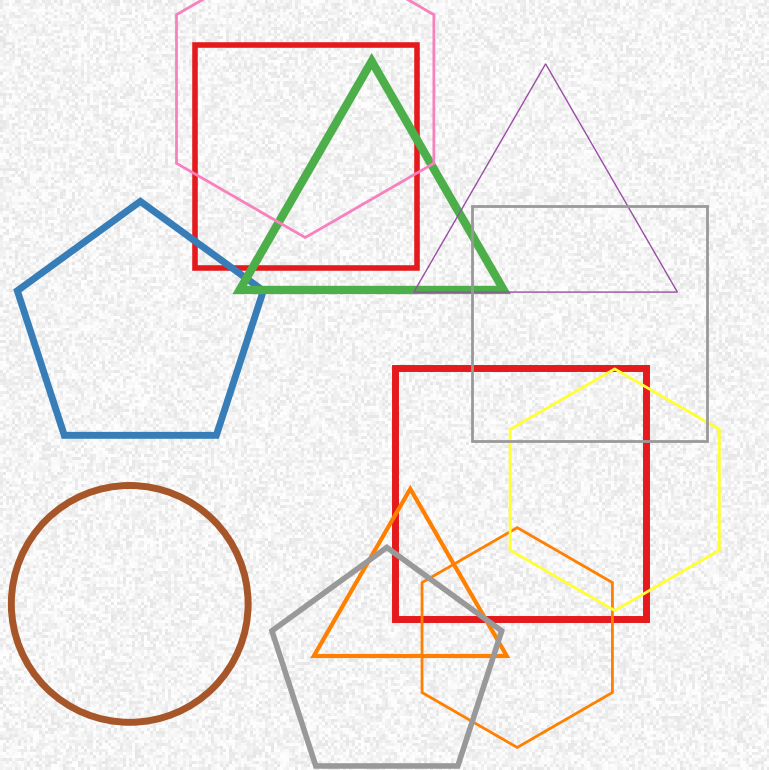[{"shape": "square", "thickness": 2.5, "radius": 0.81, "center": [0.676, 0.359]}, {"shape": "square", "thickness": 2, "radius": 0.72, "center": [0.398, 0.797]}, {"shape": "pentagon", "thickness": 2.5, "radius": 0.84, "center": [0.182, 0.571]}, {"shape": "triangle", "thickness": 3, "radius": 0.99, "center": [0.483, 0.722]}, {"shape": "triangle", "thickness": 0.5, "radius": 0.99, "center": [0.709, 0.719]}, {"shape": "triangle", "thickness": 1.5, "radius": 0.72, "center": [0.533, 0.22]}, {"shape": "hexagon", "thickness": 1, "radius": 0.71, "center": [0.672, 0.172]}, {"shape": "hexagon", "thickness": 1, "radius": 0.78, "center": [0.798, 0.364]}, {"shape": "circle", "thickness": 2.5, "radius": 0.77, "center": [0.168, 0.216]}, {"shape": "hexagon", "thickness": 1, "radius": 0.96, "center": [0.396, 0.884]}, {"shape": "square", "thickness": 1, "radius": 0.76, "center": [0.766, 0.58]}, {"shape": "pentagon", "thickness": 2, "radius": 0.78, "center": [0.502, 0.132]}]